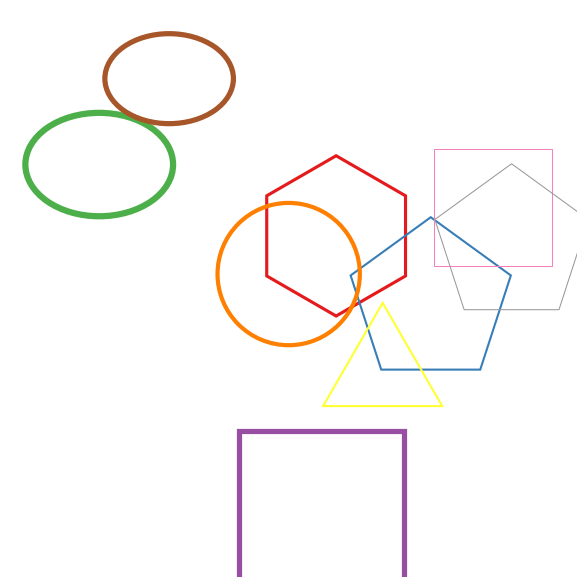[{"shape": "hexagon", "thickness": 1.5, "radius": 0.69, "center": [0.582, 0.591]}, {"shape": "pentagon", "thickness": 1, "radius": 0.73, "center": [0.746, 0.477]}, {"shape": "oval", "thickness": 3, "radius": 0.64, "center": [0.172, 0.714]}, {"shape": "square", "thickness": 2.5, "radius": 0.71, "center": [0.557, 0.11]}, {"shape": "circle", "thickness": 2, "radius": 0.62, "center": [0.5, 0.525]}, {"shape": "triangle", "thickness": 1, "radius": 0.6, "center": [0.663, 0.355]}, {"shape": "oval", "thickness": 2.5, "radius": 0.56, "center": [0.293, 0.863]}, {"shape": "square", "thickness": 0.5, "radius": 0.51, "center": [0.854, 0.64]}, {"shape": "pentagon", "thickness": 0.5, "radius": 0.7, "center": [0.886, 0.576]}]